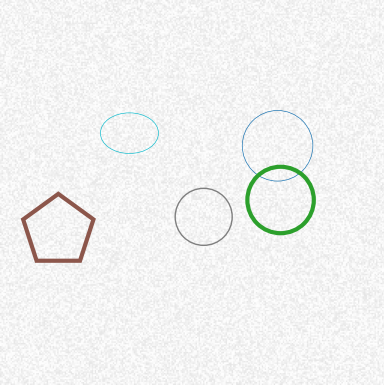[{"shape": "circle", "thickness": 0.5, "radius": 0.46, "center": [0.721, 0.621]}, {"shape": "circle", "thickness": 3, "radius": 0.43, "center": [0.729, 0.481]}, {"shape": "pentagon", "thickness": 3, "radius": 0.48, "center": [0.151, 0.4]}, {"shape": "circle", "thickness": 1, "radius": 0.37, "center": [0.529, 0.437]}, {"shape": "oval", "thickness": 0.5, "radius": 0.38, "center": [0.336, 0.654]}]